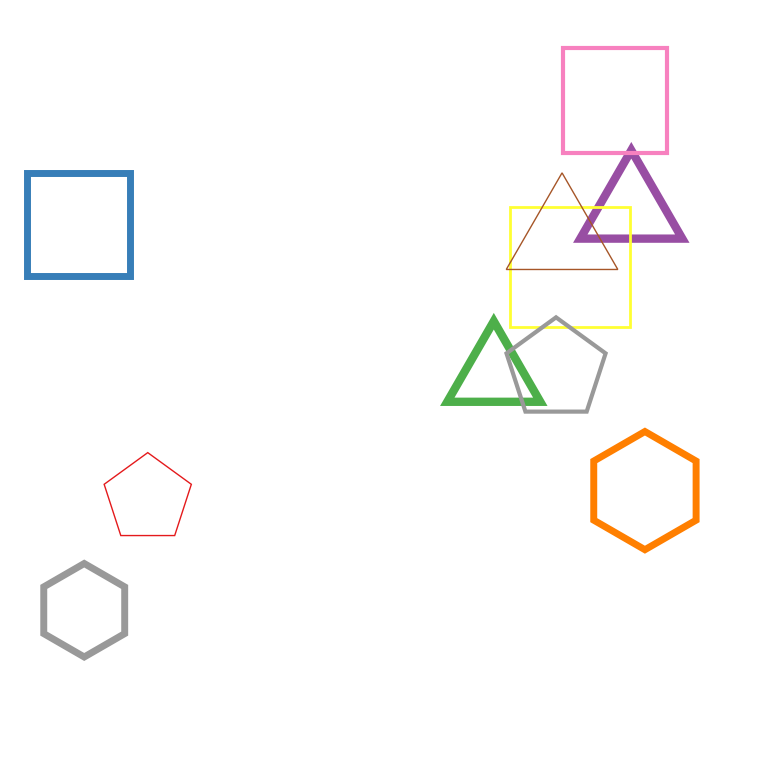[{"shape": "pentagon", "thickness": 0.5, "radius": 0.3, "center": [0.192, 0.353]}, {"shape": "square", "thickness": 2.5, "radius": 0.33, "center": [0.102, 0.709]}, {"shape": "triangle", "thickness": 3, "radius": 0.35, "center": [0.641, 0.513]}, {"shape": "triangle", "thickness": 3, "radius": 0.38, "center": [0.82, 0.728]}, {"shape": "hexagon", "thickness": 2.5, "radius": 0.38, "center": [0.838, 0.363]}, {"shape": "square", "thickness": 1, "radius": 0.39, "center": [0.74, 0.653]}, {"shape": "triangle", "thickness": 0.5, "radius": 0.42, "center": [0.73, 0.692]}, {"shape": "square", "thickness": 1.5, "radius": 0.34, "center": [0.799, 0.869]}, {"shape": "pentagon", "thickness": 1.5, "radius": 0.34, "center": [0.722, 0.52]}, {"shape": "hexagon", "thickness": 2.5, "radius": 0.3, "center": [0.109, 0.207]}]